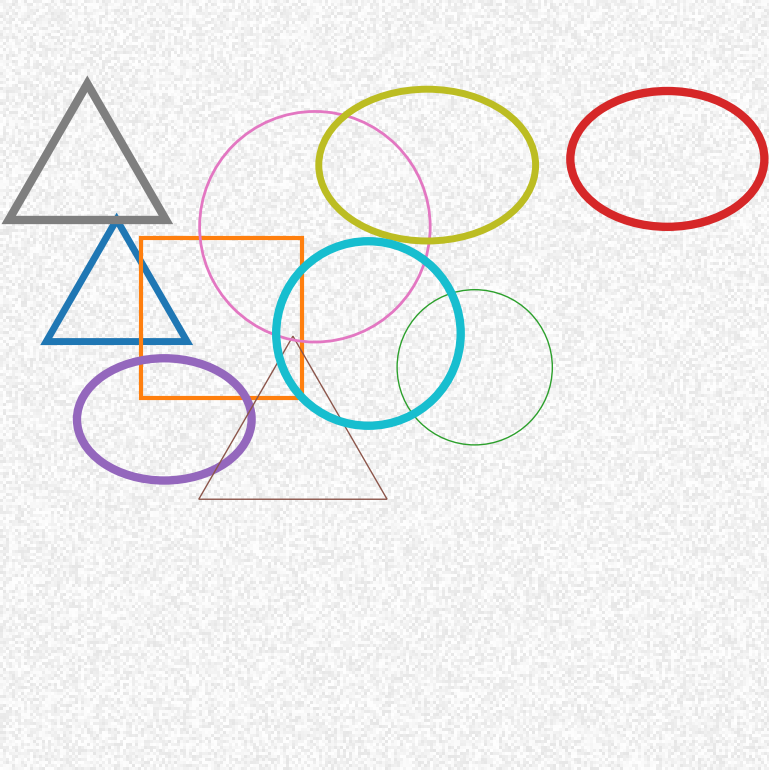[{"shape": "triangle", "thickness": 2.5, "radius": 0.53, "center": [0.152, 0.609]}, {"shape": "square", "thickness": 1.5, "radius": 0.52, "center": [0.287, 0.587]}, {"shape": "circle", "thickness": 0.5, "radius": 0.5, "center": [0.617, 0.523]}, {"shape": "oval", "thickness": 3, "radius": 0.63, "center": [0.867, 0.794]}, {"shape": "oval", "thickness": 3, "radius": 0.57, "center": [0.213, 0.455]}, {"shape": "triangle", "thickness": 0.5, "radius": 0.71, "center": [0.38, 0.422]}, {"shape": "circle", "thickness": 1, "radius": 0.75, "center": [0.409, 0.706]}, {"shape": "triangle", "thickness": 3, "radius": 0.59, "center": [0.113, 0.773]}, {"shape": "oval", "thickness": 2.5, "radius": 0.7, "center": [0.555, 0.786]}, {"shape": "circle", "thickness": 3, "radius": 0.6, "center": [0.479, 0.567]}]